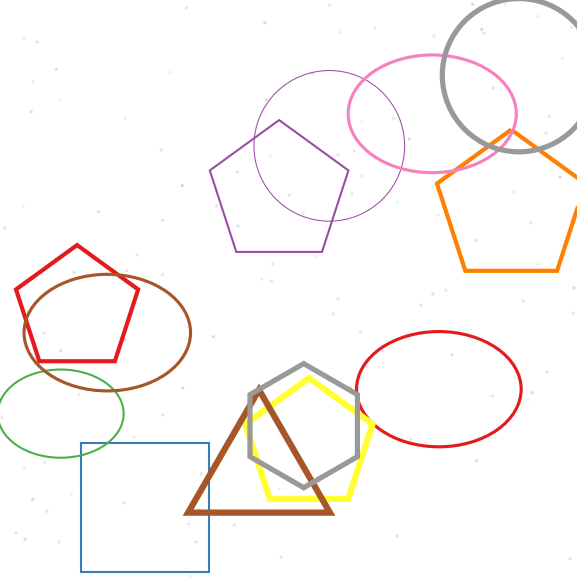[{"shape": "pentagon", "thickness": 2, "radius": 0.56, "center": [0.133, 0.464]}, {"shape": "oval", "thickness": 1.5, "radius": 0.71, "center": [0.76, 0.325]}, {"shape": "square", "thickness": 1, "radius": 0.56, "center": [0.251, 0.12]}, {"shape": "oval", "thickness": 1, "radius": 0.55, "center": [0.105, 0.283]}, {"shape": "circle", "thickness": 0.5, "radius": 0.65, "center": [0.57, 0.747]}, {"shape": "pentagon", "thickness": 1, "radius": 0.63, "center": [0.483, 0.665]}, {"shape": "pentagon", "thickness": 2, "radius": 0.68, "center": [0.885, 0.639]}, {"shape": "pentagon", "thickness": 3, "radius": 0.58, "center": [0.535, 0.229]}, {"shape": "oval", "thickness": 1.5, "radius": 0.72, "center": [0.186, 0.423]}, {"shape": "triangle", "thickness": 3, "radius": 0.71, "center": [0.449, 0.182]}, {"shape": "oval", "thickness": 1.5, "radius": 0.73, "center": [0.748, 0.802]}, {"shape": "circle", "thickness": 2.5, "radius": 0.66, "center": [0.899, 0.869]}, {"shape": "hexagon", "thickness": 2.5, "radius": 0.54, "center": [0.526, 0.262]}]